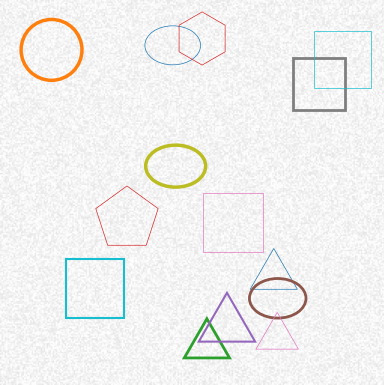[{"shape": "triangle", "thickness": 0.5, "radius": 0.35, "center": [0.711, 0.284]}, {"shape": "oval", "thickness": 0.5, "radius": 0.36, "center": [0.449, 0.882]}, {"shape": "circle", "thickness": 2.5, "radius": 0.4, "center": [0.134, 0.87]}, {"shape": "triangle", "thickness": 2, "radius": 0.34, "center": [0.537, 0.104]}, {"shape": "hexagon", "thickness": 0.5, "radius": 0.35, "center": [0.525, 0.9]}, {"shape": "pentagon", "thickness": 0.5, "radius": 0.43, "center": [0.33, 0.432]}, {"shape": "triangle", "thickness": 1.5, "radius": 0.42, "center": [0.59, 0.155]}, {"shape": "oval", "thickness": 2, "radius": 0.37, "center": [0.721, 0.225]}, {"shape": "triangle", "thickness": 0.5, "radius": 0.32, "center": [0.72, 0.125]}, {"shape": "square", "thickness": 0.5, "radius": 0.39, "center": [0.606, 0.422]}, {"shape": "square", "thickness": 2, "radius": 0.34, "center": [0.829, 0.782]}, {"shape": "oval", "thickness": 2.5, "radius": 0.39, "center": [0.456, 0.568]}, {"shape": "square", "thickness": 1.5, "radius": 0.38, "center": [0.247, 0.251]}, {"shape": "square", "thickness": 0.5, "radius": 0.37, "center": [0.89, 0.846]}]